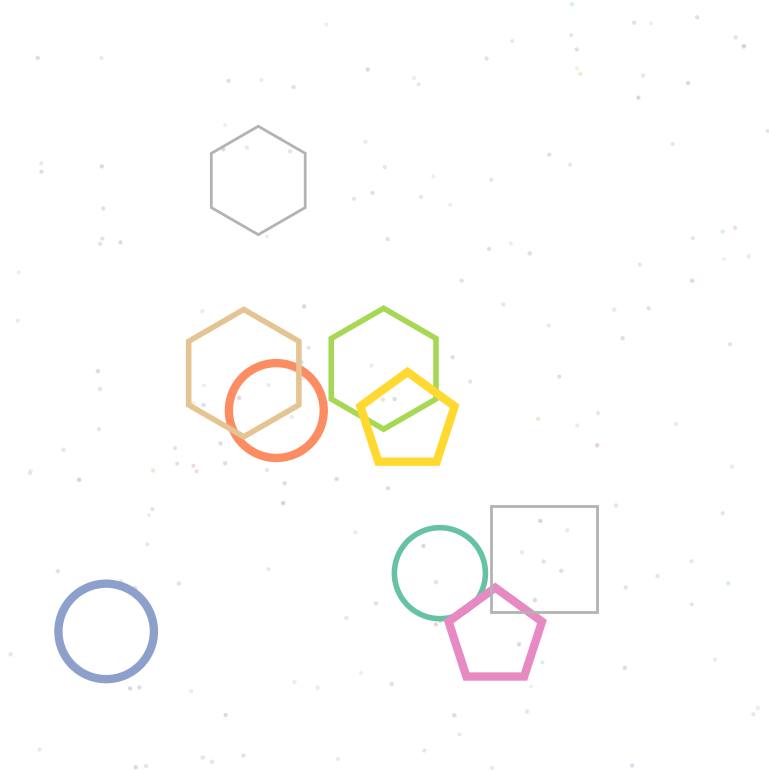[{"shape": "circle", "thickness": 2, "radius": 0.3, "center": [0.571, 0.256]}, {"shape": "circle", "thickness": 3, "radius": 0.31, "center": [0.359, 0.467]}, {"shape": "circle", "thickness": 3, "radius": 0.31, "center": [0.138, 0.18]}, {"shape": "pentagon", "thickness": 3, "radius": 0.32, "center": [0.643, 0.173]}, {"shape": "hexagon", "thickness": 2, "radius": 0.39, "center": [0.498, 0.521]}, {"shape": "pentagon", "thickness": 3, "radius": 0.32, "center": [0.529, 0.452]}, {"shape": "hexagon", "thickness": 2, "radius": 0.41, "center": [0.317, 0.515]}, {"shape": "square", "thickness": 1, "radius": 0.34, "center": [0.707, 0.275]}, {"shape": "hexagon", "thickness": 1, "radius": 0.35, "center": [0.335, 0.766]}]